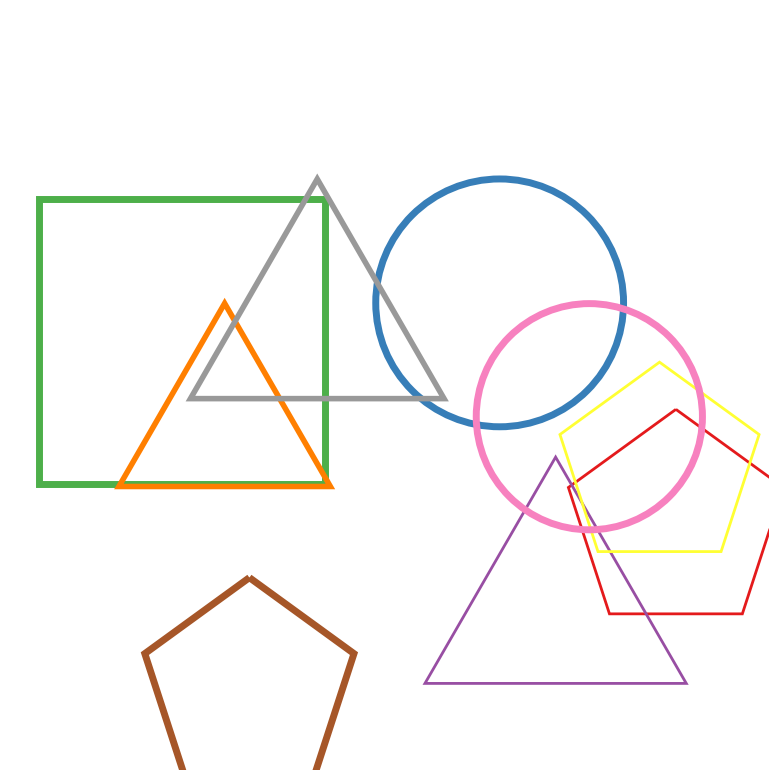[{"shape": "pentagon", "thickness": 1, "radius": 0.73, "center": [0.878, 0.322]}, {"shape": "circle", "thickness": 2.5, "radius": 0.8, "center": [0.649, 0.607]}, {"shape": "square", "thickness": 2.5, "radius": 0.93, "center": [0.237, 0.556]}, {"shape": "triangle", "thickness": 1, "radius": 0.98, "center": [0.722, 0.21]}, {"shape": "triangle", "thickness": 2, "radius": 0.79, "center": [0.292, 0.447]}, {"shape": "pentagon", "thickness": 1, "radius": 0.68, "center": [0.857, 0.394]}, {"shape": "pentagon", "thickness": 2.5, "radius": 0.71, "center": [0.324, 0.107]}, {"shape": "circle", "thickness": 2.5, "radius": 0.73, "center": [0.765, 0.459]}, {"shape": "triangle", "thickness": 2, "radius": 0.95, "center": [0.412, 0.577]}]